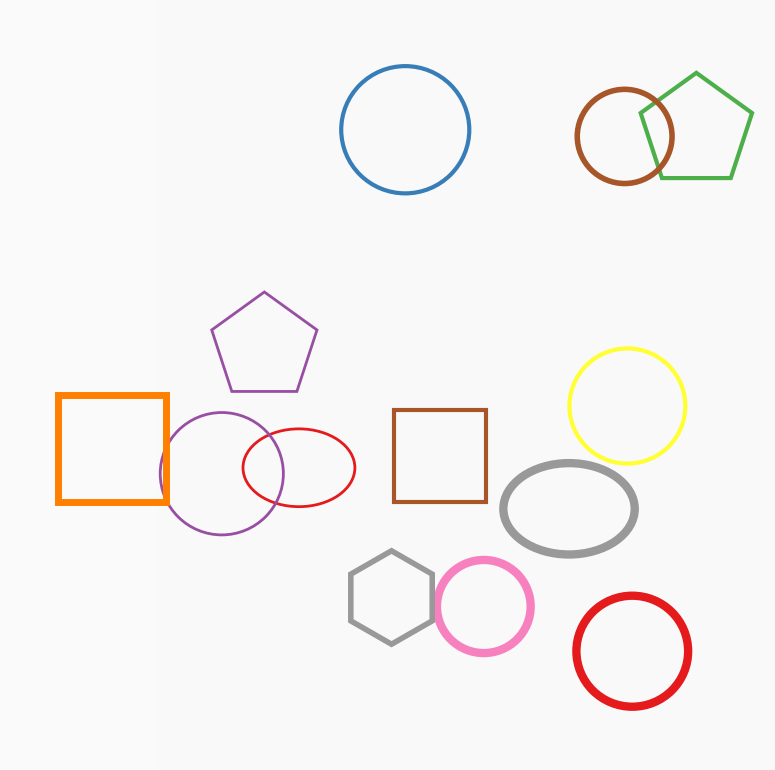[{"shape": "circle", "thickness": 3, "radius": 0.36, "center": [0.816, 0.154]}, {"shape": "oval", "thickness": 1, "radius": 0.36, "center": [0.386, 0.393]}, {"shape": "circle", "thickness": 1.5, "radius": 0.41, "center": [0.523, 0.832]}, {"shape": "pentagon", "thickness": 1.5, "radius": 0.38, "center": [0.899, 0.83]}, {"shape": "pentagon", "thickness": 1, "radius": 0.36, "center": [0.341, 0.549]}, {"shape": "circle", "thickness": 1, "radius": 0.4, "center": [0.286, 0.385]}, {"shape": "square", "thickness": 2.5, "radius": 0.35, "center": [0.145, 0.418]}, {"shape": "circle", "thickness": 1.5, "radius": 0.37, "center": [0.81, 0.473]}, {"shape": "circle", "thickness": 2, "radius": 0.31, "center": [0.806, 0.823]}, {"shape": "square", "thickness": 1.5, "radius": 0.3, "center": [0.568, 0.408]}, {"shape": "circle", "thickness": 3, "radius": 0.3, "center": [0.624, 0.212]}, {"shape": "hexagon", "thickness": 2, "radius": 0.3, "center": [0.505, 0.224]}, {"shape": "oval", "thickness": 3, "radius": 0.42, "center": [0.734, 0.339]}]